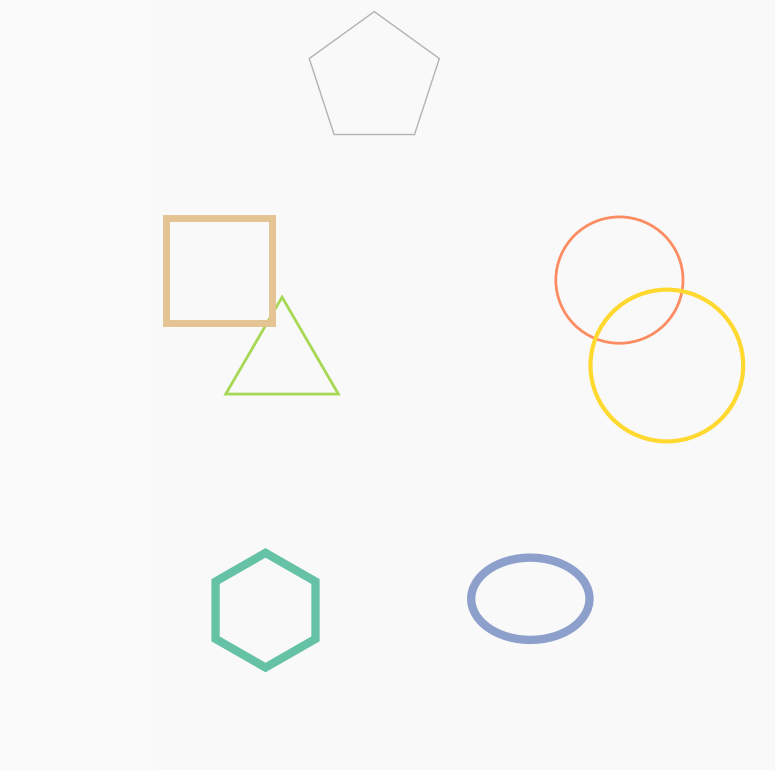[{"shape": "hexagon", "thickness": 3, "radius": 0.37, "center": [0.343, 0.208]}, {"shape": "circle", "thickness": 1, "radius": 0.41, "center": [0.799, 0.636]}, {"shape": "oval", "thickness": 3, "radius": 0.38, "center": [0.684, 0.222]}, {"shape": "triangle", "thickness": 1, "radius": 0.42, "center": [0.364, 0.53]}, {"shape": "circle", "thickness": 1.5, "radius": 0.49, "center": [0.86, 0.525]}, {"shape": "square", "thickness": 2.5, "radius": 0.34, "center": [0.283, 0.648]}, {"shape": "pentagon", "thickness": 0.5, "radius": 0.44, "center": [0.483, 0.897]}]